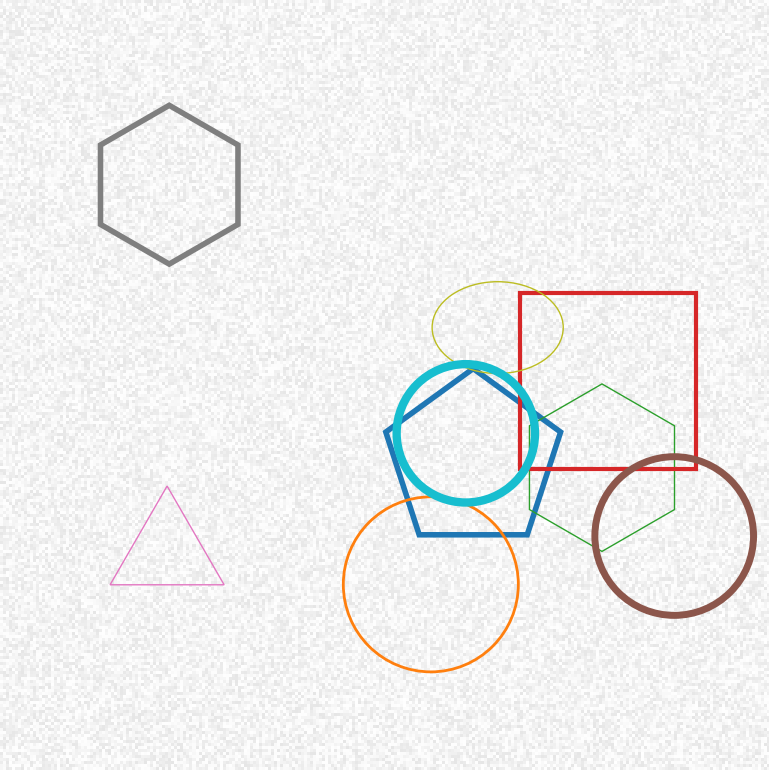[{"shape": "pentagon", "thickness": 2, "radius": 0.6, "center": [0.615, 0.402]}, {"shape": "circle", "thickness": 1, "radius": 0.57, "center": [0.56, 0.241]}, {"shape": "hexagon", "thickness": 0.5, "radius": 0.54, "center": [0.782, 0.393]}, {"shape": "square", "thickness": 1.5, "radius": 0.57, "center": [0.789, 0.505]}, {"shape": "circle", "thickness": 2.5, "radius": 0.52, "center": [0.876, 0.304]}, {"shape": "triangle", "thickness": 0.5, "radius": 0.43, "center": [0.217, 0.283]}, {"shape": "hexagon", "thickness": 2, "radius": 0.52, "center": [0.22, 0.76]}, {"shape": "oval", "thickness": 0.5, "radius": 0.43, "center": [0.646, 0.575]}, {"shape": "circle", "thickness": 3, "radius": 0.45, "center": [0.605, 0.437]}]